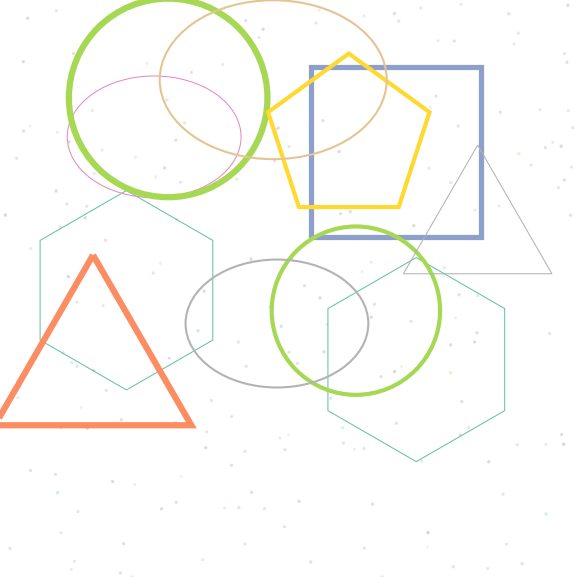[{"shape": "hexagon", "thickness": 0.5, "radius": 0.86, "center": [0.219, 0.497]}, {"shape": "hexagon", "thickness": 0.5, "radius": 0.88, "center": [0.721, 0.376]}, {"shape": "triangle", "thickness": 3, "radius": 0.98, "center": [0.161, 0.361]}, {"shape": "square", "thickness": 2.5, "radius": 0.74, "center": [0.685, 0.735]}, {"shape": "oval", "thickness": 0.5, "radius": 0.75, "center": [0.267, 0.762]}, {"shape": "circle", "thickness": 2, "radius": 0.73, "center": [0.616, 0.461]}, {"shape": "circle", "thickness": 3, "radius": 0.86, "center": [0.291, 0.83]}, {"shape": "pentagon", "thickness": 2, "radius": 0.73, "center": [0.604, 0.759]}, {"shape": "oval", "thickness": 1, "radius": 0.98, "center": [0.473, 0.861]}, {"shape": "oval", "thickness": 1, "radius": 0.79, "center": [0.48, 0.439]}, {"shape": "triangle", "thickness": 0.5, "radius": 0.74, "center": [0.827, 0.599]}]